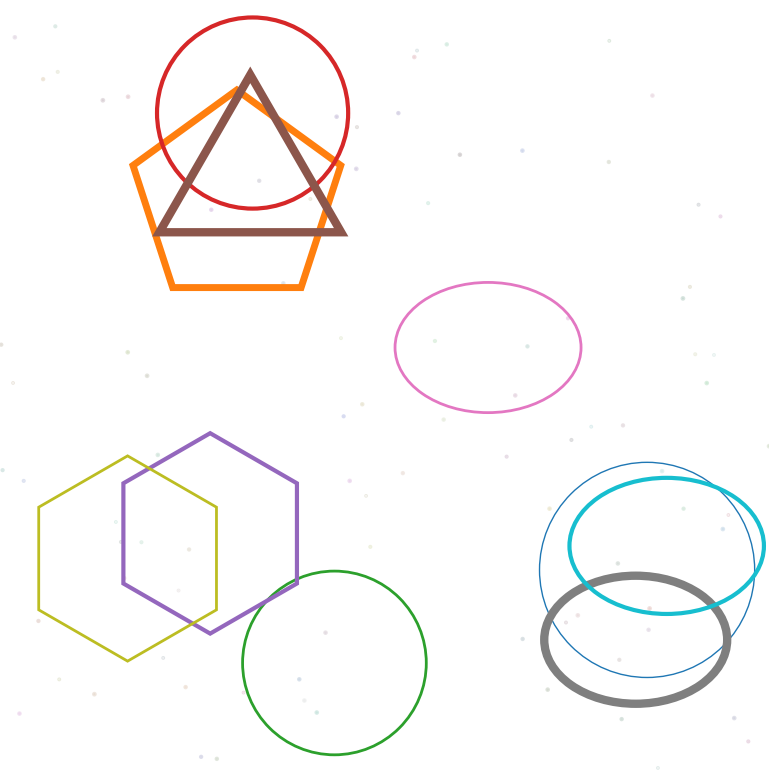[{"shape": "circle", "thickness": 0.5, "radius": 0.7, "center": [0.84, 0.26]}, {"shape": "pentagon", "thickness": 2.5, "radius": 0.71, "center": [0.308, 0.741]}, {"shape": "circle", "thickness": 1, "radius": 0.6, "center": [0.434, 0.139]}, {"shape": "circle", "thickness": 1.5, "radius": 0.62, "center": [0.328, 0.853]}, {"shape": "hexagon", "thickness": 1.5, "radius": 0.65, "center": [0.273, 0.307]}, {"shape": "triangle", "thickness": 3, "radius": 0.68, "center": [0.325, 0.767]}, {"shape": "oval", "thickness": 1, "radius": 0.6, "center": [0.634, 0.549]}, {"shape": "oval", "thickness": 3, "radius": 0.59, "center": [0.826, 0.169]}, {"shape": "hexagon", "thickness": 1, "radius": 0.67, "center": [0.166, 0.275]}, {"shape": "oval", "thickness": 1.5, "radius": 0.63, "center": [0.866, 0.291]}]